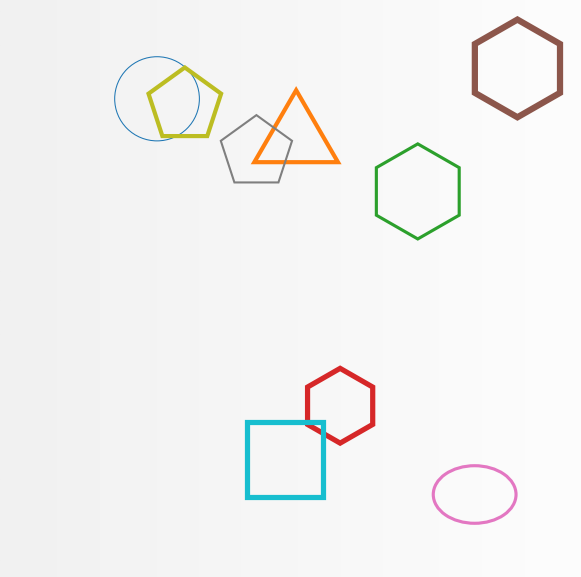[{"shape": "circle", "thickness": 0.5, "radius": 0.36, "center": [0.27, 0.828]}, {"shape": "triangle", "thickness": 2, "radius": 0.42, "center": [0.51, 0.76]}, {"shape": "hexagon", "thickness": 1.5, "radius": 0.41, "center": [0.719, 0.668]}, {"shape": "hexagon", "thickness": 2.5, "radius": 0.32, "center": [0.585, 0.297]}, {"shape": "hexagon", "thickness": 3, "radius": 0.42, "center": [0.89, 0.881]}, {"shape": "oval", "thickness": 1.5, "radius": 0.36, "center": [0.817, 0.143]}, {"shape": "pentagon", "thickness": 1, "radius": 0.32, "center": [0.441, 0.735]}, {"shape": "pentagon", "thickness": 2, "radius": 0.33, "center": [0.318, 0.817]}, {"shape": "square", "thickness": 2.5, "radius": 0.33, "center": [0.49, 0.203]}]